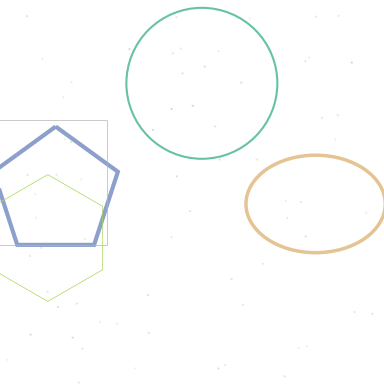[{"shape": "circle", "thickness": 1.5, "radius": 0.98, "center": [0.524, 0.784]}, {"shape": "pentagon", "thickness": 3, "radius": 0.85, "center": [0.145, 0.501]}, {"shape": "hexagon", "thickness": 0.5, "radius": 0.82, "center": [0.124, 0.382]}, {"shape": "oval", "thickness": 2.5, "radius": 0.9, "center": [0.82, 0.47]}, {"shape": "square", "thickness": 0.5, "radius": 0.81, "center": [0.116, 0.526]}]